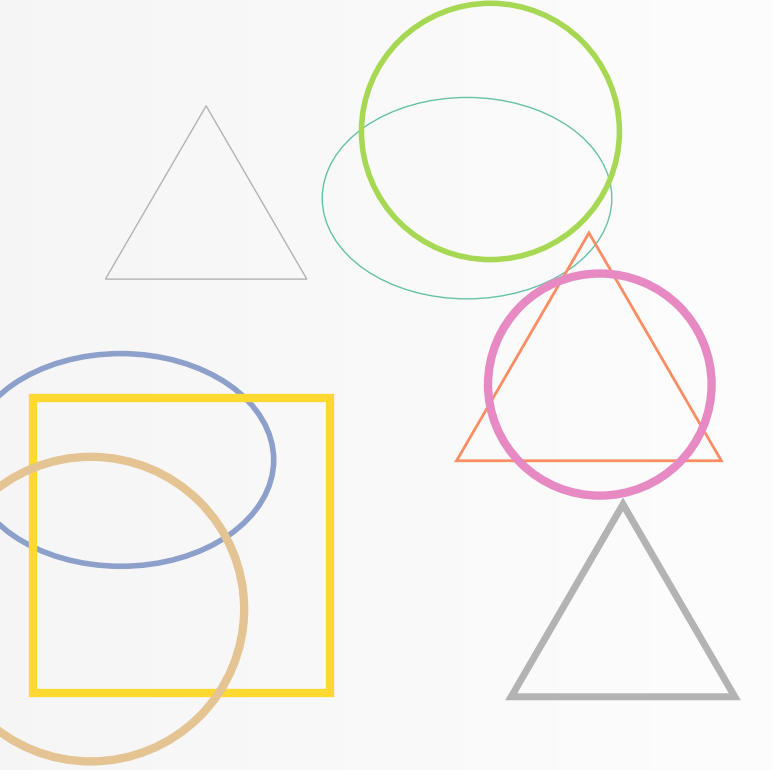[{"shape": "oval", "thickness": 0.5, "radius": 0.93, "center": [0.603, 0.743]}, {"shape": "triangle", "thickness": 1, "radius": 0.99, "center": [0.76, 0.5]}, {"shape": "oval", "thickness": 2, "radius": 0.99, "center": [0.156, 0.403]}, {"shape": "circle", "thickness": 3, "radius": 0.72, "center": [0.774, 0.501]}, {"shape": "circle", "thickness": 2, "radius": 0.83, "center": [0.633, 0.829]}, {"shape": "square", "thickness": 3, "radius": 0.96, "center": [0.234, 0.291]}, {"shape": "circle", "thickness": 3, "radius": 0.99, "center": [0.117, 0.209]}, {"shape": "triangle", "thickness": 2.5, "radius": 0.83, "center": [0.804, 0.178]}, {"shape": "triangle", "thickness": 0.5, "radius": 0.75, "center": [0.266, 0.713]}]